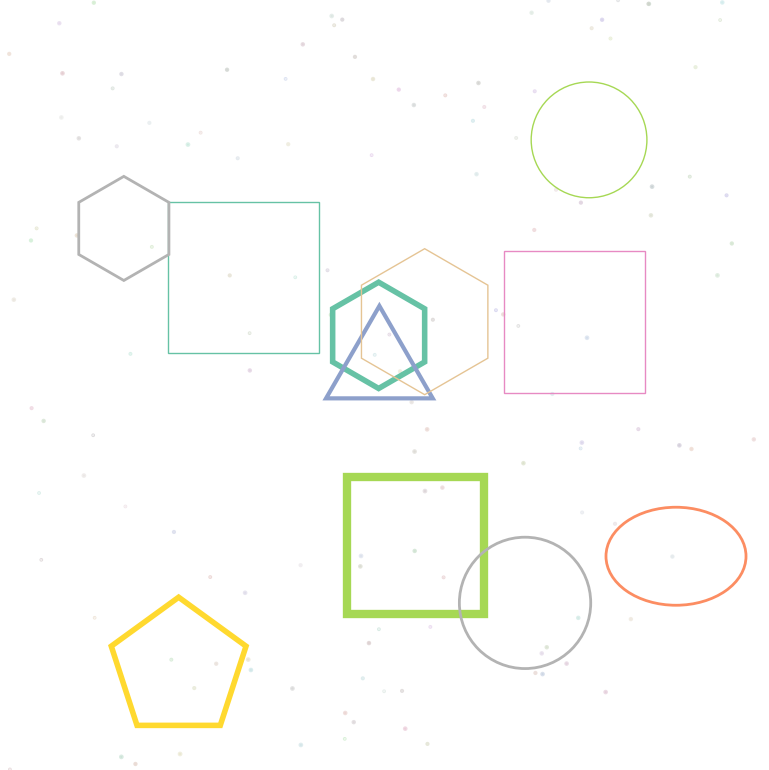[{"shape": "square", "thickness": 0.5, "radius": 0.49, "center": [0.316, 0.639]}, {"shape": "hexagon", "thickness": 2, "radius": 0.34, "center": [0.492, 0.564]}, {"shape": "oval", "thickness": 1, "radius": 0.45, "center": [0.878, 0.278]}, {"shape": "triangle", "thickness": 1.5, "radius": 0.4, "center": [0.493, 0.523]}, {"shape": "square", "thickness": 0.5, "radius": 0.46, "center": [0.746, 0.582]}, {"shape": "circle", "thickness": 0.5, "radius": 0.38, "center": [0.765, 0.818]}, {"shape": "square", "thickness": 3, "radius": 0.44, "center": [0.539, 0.291]}, {"shape": "pentagon", "thickness": 2, "radius": 0.46, "center": [0.232, 0.132]}, {"shape": "hexagon", "thickness": 0.5, "radius": 0.47, "center": [0.552, 0.582]}, {"shape": "circle", "thickness": 1, "radius": 0.43, "center": [0.682, 0.217]}, {"shape": "hexagon", "thickness": 1, "radius": 0.34, "center": [0.161, 0.703]}]